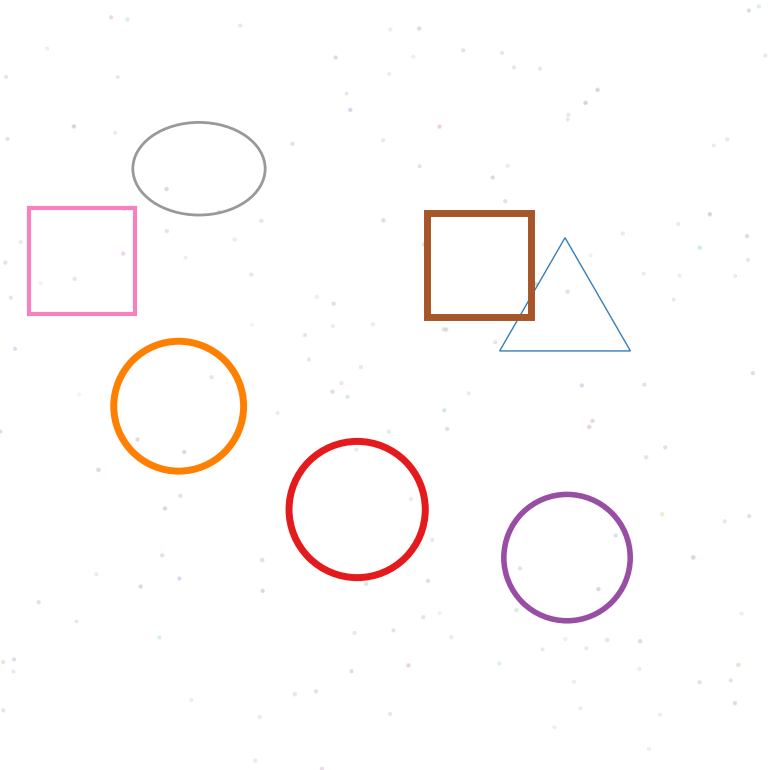[{"shape": "circle", "thickness": 2.5, "radius": 0.44, "center": [0.464, 0.338]}, {"shape": "triangle", "thickness": 0.5, "radius": 0.49, "center": [0.734, 0.593]}, {"shape": "circle", "thickness": 2, "radius": 0.41, "center": [0.736, 0.276]}, {"shape": "circle", "thickness": 2.5, "radius": 0.42, "center": [0.232, 0.472]}, {"shape": "square", "thickness": 2.5, "radius": 0.34, "center": [0.622, 0.656]}, {"shape": "square", "thickness": 1.5, "radius": 0.34, "center": [0.106, 0.661]}, {"shape": "oval", "thickness": 1, "radius": 0.43, "center": [0.258, 0.781]}]